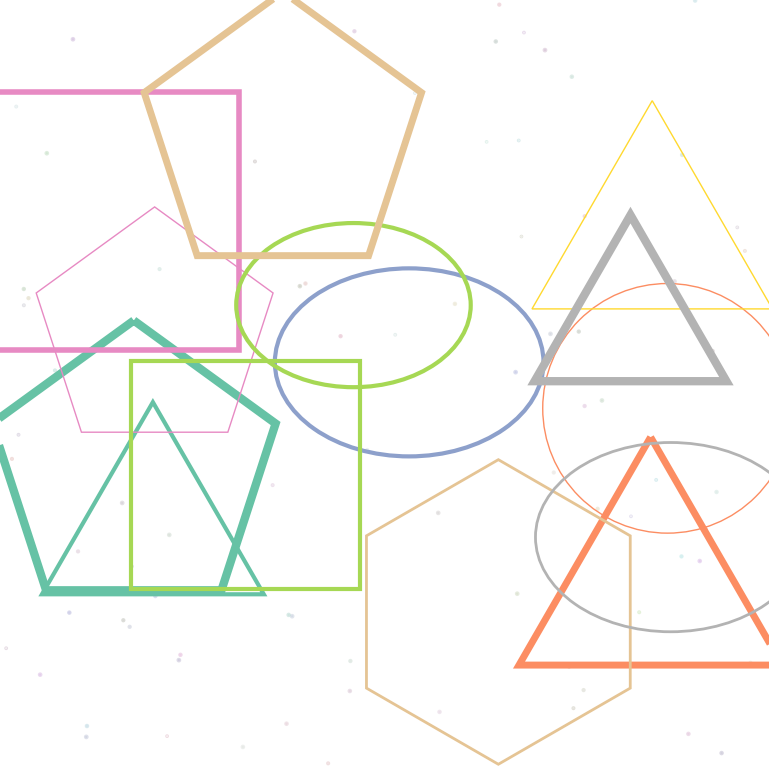[{"shape": "triangle", "thickness": 1.5, "radius": 0.83, "center": [0.199, 0.311]}, {"shape": "pentagon", "thickness": 3, "radius": 0.97, "center": [0.174, 0.39]}, {"shape": "triangle", "thickness": 2.5, "radius": 0.99, "center": [0.845, 0.235]}, {"shape": "circle", "thickness": 0.5, "radius": 0.81, "center": [0.867, 0.47]}, {"shape": "oval", "thickness": 1.5, "radius": 0.87, "center": [0.531, 0.529]}, {"shape": "pentagon", "thickness": 0.5, "radius": 0.81, "center": [0.201, 0.57]}, {"shape": "square", "thickness": 2, "radius": 0.84, "center": [0.143, 0.713]}, {"shape": "square", "thickness": 1.5, "radius": 0.74, "center": [0.319, 0.383]}, {"shape": "oval", "thickness": 1.5, "radius": 0.76, "center": [0.459, 0.604]}, {"shape": "triangle", "thickness": 0.5, "radius": 0.9, "center": [0.847, 0.689]}, {"shape": "hexagon", "thickness": 1, "radius": 0.99, "center": [0.647, 0.205]}, {"shape": "pentagon", "thickness": 2.5, "radius": 0.95, "center": [0.367, 0.821]}, {"shape": "oval", "thickness": 1, "radius": 0.88, "center": [0.871, 0.302]}, {"shape": "triangle", "thickness": 3, "radius": 0.72, "center": [0.819, 0.577]}]